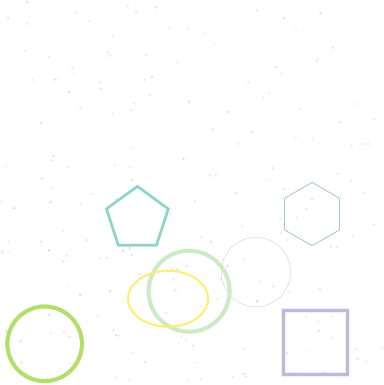[{"shape": "pentagon", "thickness": 2, "radius": 0.42, "center": [0.357, 0.431]}, {"shape": "square", "thickness": 2.5, "radius": 0.41, "center": [0.818, 0.111]}, {"shape": "hexagon", "thickness": 0.5, "radius": 0.41, "center": [0.811, 0.444]}, {"shape": "circle", "thickness": 3, "radius": 0.48, "center": [0.116, 0.107]}, {"shape": "circle", "thickness": 0.5, "radius": 0.45, "center": [0.665, 0.293]}, {"shape": "circle", "thickness": 3, "radius": 0.53, "center": [0.491, 0.244]}, {"shape": "oval", "thickness": 1.5, "radius": 0.52, "center": [0.437, 0.224]}]